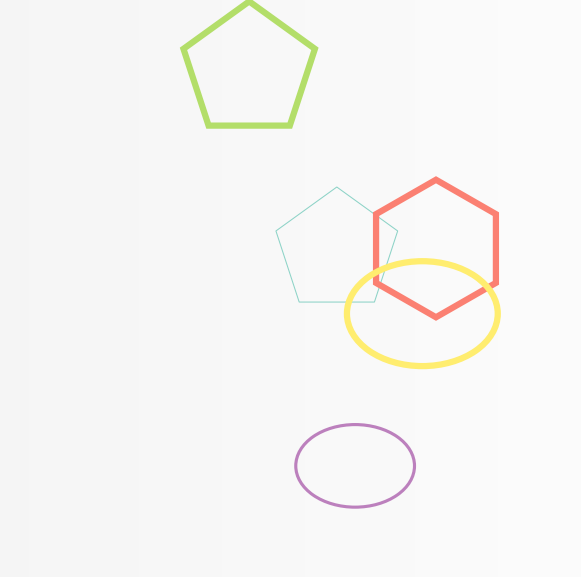[{"shape": "pentagon", "thickness": 0.5, "radius": 0.55, "center": [0.579, 0.565]}, {"shape": "hexagon", "thickness": 3, "radius": 0.6, "center": [0.75, 0.569]}, {"shape": "pentagon", "thickness": 3, "radius": 0.59, "center": [0.429, 0.878]}, {"shape": "oval", "thickness": 1.5, "radius": 0.51, "center": [0.611, 0.192]}, {"shape": "oval", "thickness": 3, "radius": 0.65, "center": [0.727, 0.456]}]